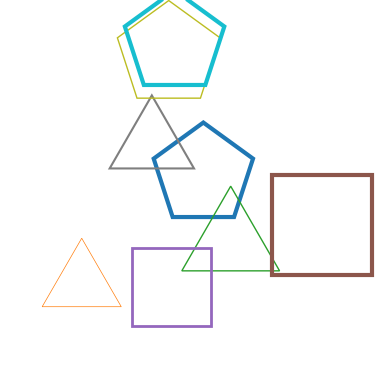[{"shape": "pentagon", "thickness": 3, "radius": 0.68, "center": [0.528, 0.546]}, {"shape": "triangle", "thickness": 0.5, "radius": 0.59, "center": [0.212, 0.263]}, {"shape": "triangle", "thickness": 1, "radius": 0.73, "center": [0.599, 0.37]}, {"shape": "square", "thickness": 2, "radius": 0.51, "center": [0.445, 0.254]}, {"shape": "square", "thickness": 3, "radius": 0.65, "center": [0.837, 0.416]}, {"shape": "triangle", "thickness": 1.5, "radius": 0.63, "center": [0.394, 0.626]}, {"shape": "pentagon", "thickness": 1, "radius": 0.7, "center": [0.438, 0.858]}, {"shape": "pentagon", "thickness": 3, "radius": 0.68, "center": [0.453, 0.889]}]